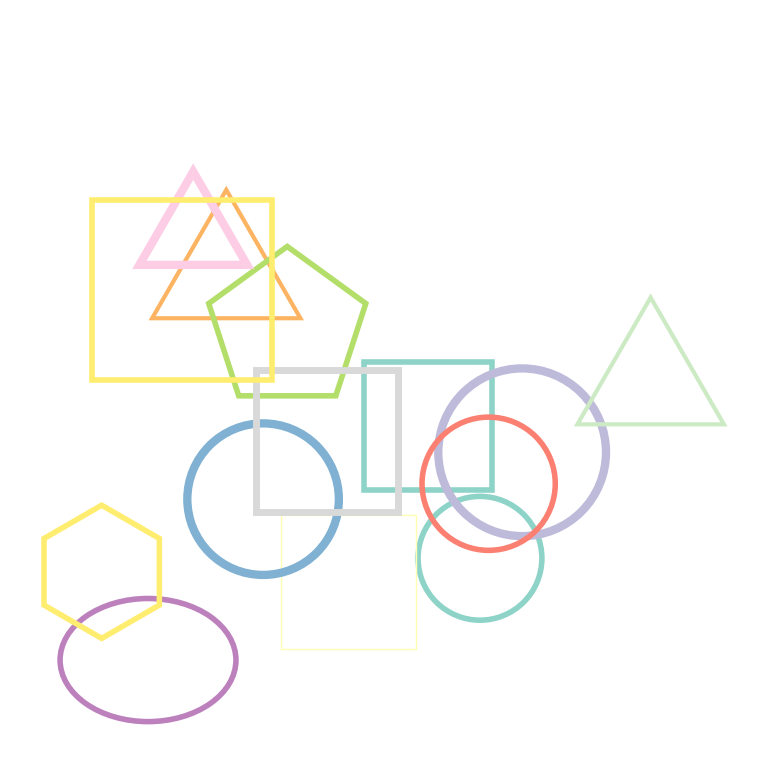[{"shape": "square", "thickness": 2, "radius": 0.42, "center": [0.556, 0.446]}, {"shape": "circle", "thickness": 2, "radius": 0.4, "center": [0.623, 0.275]}, {"shape": "square", "thickness": 0.5, "radius": 0.44, "center": [0.452, 0.244]}, {"shape": "circle", "thickness": 3, "radius": 0.54, "center": [0.678, 0.413]}, {"shape": "circle", "thickness": 2, "radius": 0.43, "center": [0.635, 0.372]}, {"shape": "circle", "thickness": 3, "radius": 0.49, "center": [0.342, 0.352]}, {"shape": "triangle", "thickness": 1.5, "radius": 0.56, "center": [0.294, 0.642]}, {"shape": "pentagon", "thickness": 2, "radius": 0.54, "center": [0.373, 0.573]}, {"shape": "triangle", "thickness": 3, "radius": 0.4, "center": [0.251, 0.696]}, {"shape": "square", "thickness": 2.5, "radius": 0.46, "center": [0.424, 0.428]}, {"shape": "oval", "thickness": 2, "radius": 0.57, "center": [0.192, 0.143]}, {"shape": "triangle", "thickness": 1.5, "radius": 0.55, "center": [0.845, 0.504]}, {"shape": "hexagon", "thickness": 2, "radius": 0.43, "center": [0.132, 0.257]}, {"shape": "square", "thickness": 2, "radius": 0.58, "center": [0.236, 0.623]}]